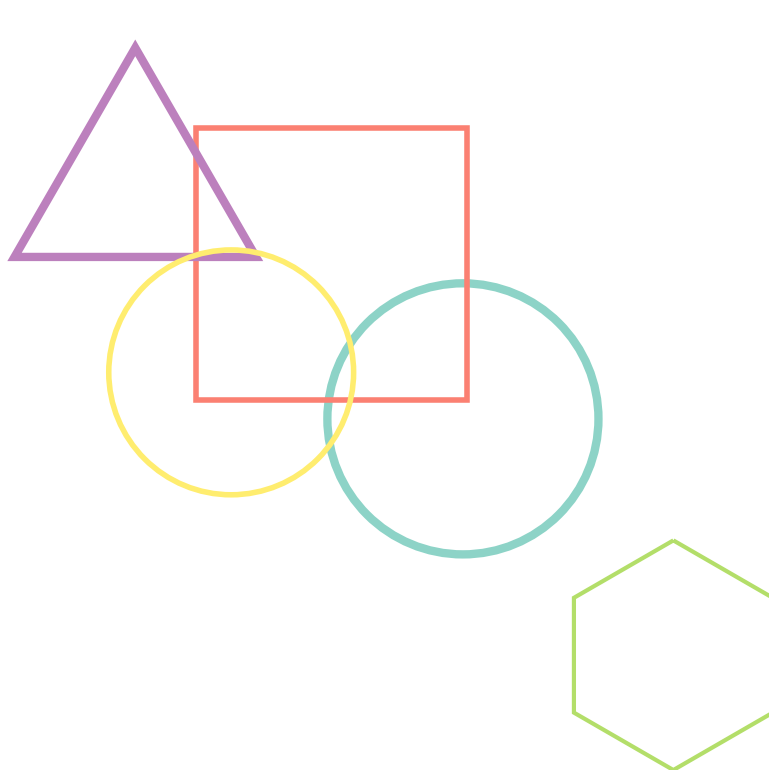[{"shape": "circle", "thickness": 3, "radius": 0.88, "center": [0.601, 0.456]}, {"shape": "square", "thickness": 2, "radius": 0.88, "center": [0.431, 0.657]}, {"shape": "hexagon", "thickness": 1.5, "radius": 0.75, "center": [0.874, 0.149]}, {"shape": "triangle", "thickness": 3, "radius": 0.91, "center": [0.176, 0.757]}, {"shape": "circle", "thickness": 2, "radius": 0.79, "center": [0.3, 0.516]}]